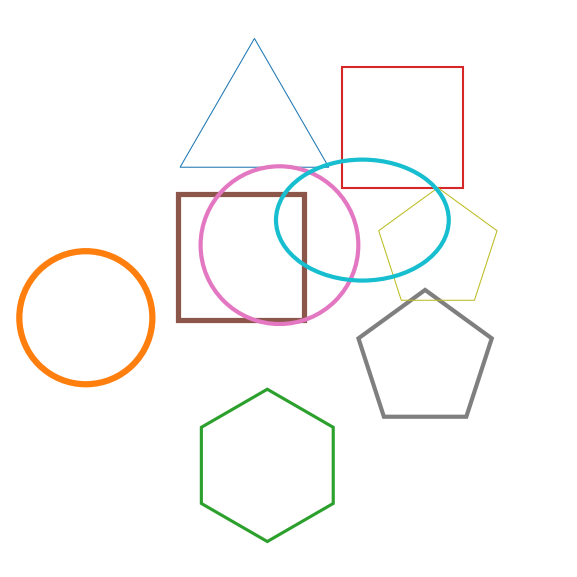[{"shape": "triangle", "thickness": 0.5, "radius": 0.74, "center": [0.441, 0.784]}, {"shape": "circle", "thickness": 3, "radius": 0.58, "center": [0.149, 0.449]}, {"shape": "hexagon", "thickness": 1.5, "radius": 0.66, "center": [0.463, 0.193]}, {"shape": "square", "thickness": 1, "radius": 0.52, "center": [0.697, 0.778]}, {"shape": "square", "thickness": 2.5, "radius": 0.55, "center": [0.418, 0.554]}, {"shape": "circle", "thickness": 2, "radius": 0.68, "center": [0.484, 0.575]}, {"shape": "pentagon", "thickness": 2, "radius": 0.61, "center": [0.736, 0.376]}, {"shape": "pentagon", "thickness": 0.5, "radius": 0.54, "center": [0.758, 0.566]}, {"shape": "oval", "thickness": 2, "radius": 0.75, "center": [0.628, 0.618]}]